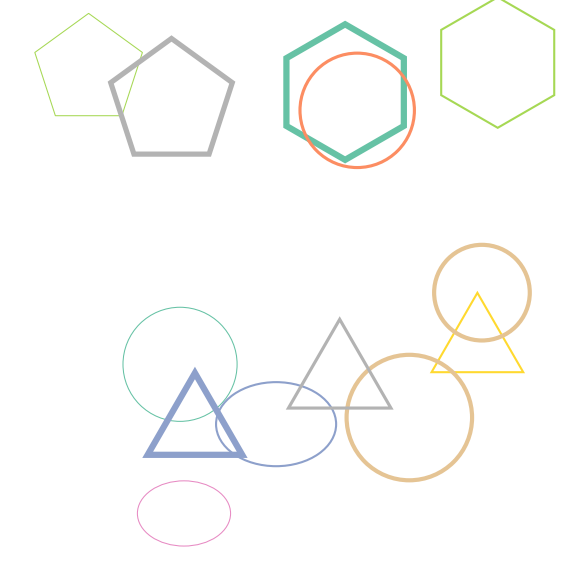[{"shape": "hexagon", "thickness": 3, "radius": 0.59, "center": [0.598, 0.84]}, {"shape": "circle", "thickness": 0.5, "radius": 0.49, "center": [0.312, 0.368]}, {"shape": "circle", "thickness": 1.5, "radius": 0.5, "center": [0.619, 0.808]}, {"shape": "triangle", "thickness": 3, "radius": 0.47, "center": [0.338, 0.259]}, {"shape": "oval", "thickness": 1, "radius": 0.52, "center": [0.478, 0.265]}, {"shape": "oval", "thickness": 0.5, "radius": 0.4, "center": [0.319, 0.11]}, {"shape": "hexagon", "thickness": 1, "radius": 0.57, "center": [0.862, 0.891]}, {"shape": "pentagon", "thickness": 0.5, "radius": 0.49, "center": [0.153, 0.878]}, {"shape": "triangle", "thickness": 1, "radius": 0.46, "center": [0.827, 0.4]}, {"shape": "circle", "thickness": 2, "radius": 0.41, "center": [0.835, 0.492]}, {"shape": "circle", "thickness": 2, "radius": 0.54, "center": [0.709, 0.276]}, {"shape": "triangle", "thickness": 1.5, "radius": 0.51, "center": [0.588, 0.344]}, {"shape": "pentagon", "thickness": 2.5, "radius": 0.55, "center": [0.297, 0.822]}]